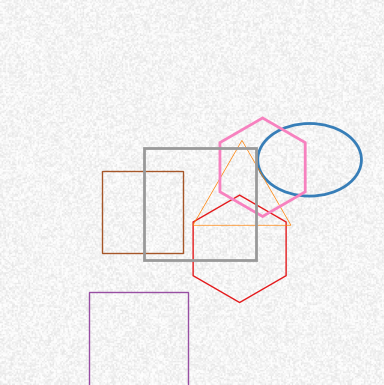[{"shape": "hexagon", "thickness": 1, "radius": 0.7, "center": [0.622, 0.354]}, {"shape": "oval", "thickness": 2, "radius": 0.67, "center": [0.804, 0.585]}, {"shape": "square", "thickness": 1, "radius": 0.64, "center": [0.36, 0.112]}, {"shape": "triangle", "thickness": 0.5, "radius": 0.73, "center": [0.628, 0.488]}, {"shape": "square", "thickness": 1, "radius": 0.53, "center": [0.37, 0.45]}, {"shape": "hexagon", "thickness": 2, "radius": 0.64, "center": [0.682, 0.566]}, {"shape": "square", "thickness": 2, "radius": 0.73, "center": [0.52, 0.469]}]